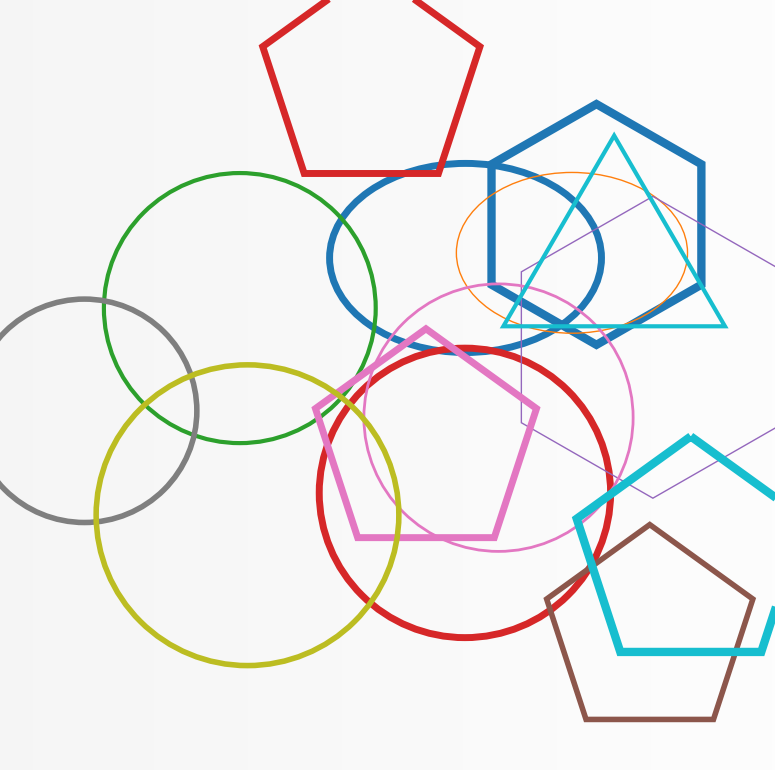[{"shape": "hexagon", "thickness": 3, "radius": 0.78, "center": [0.77, 0.708]}, {"shape": "oval", "thickness": 2.5, "radius": 0.88, "center": [0.601, 0.665]}, {"shape": "oval", "thickness": 0.5, "radius": 0.75, "center": [0.738, 0.672]}, {"shape": "circle", "thickness": 1.5, "radius": 0.88, "center": [0.309, 0.6]}, {"shape": "pentagon", "thickness": 2.5, "radius": 0.74, "center": [0.479, 0.894]}, {"shape": "circle", "thickness": 2.5, "radius": 0.94, "center": [0.6, 0.36]}, {"shape": "hexagon", "thickness": 0.5, "radius": 0.98, "center": [0.842, 0.549]}, {"shape": "pentagon", "thickness": 2, "radius": 0.7, "center": [0.838, 0.179]}, {"shape": "pentagon", "thickness": 2.5, "radius": 0.75, "center": [0.55, 0.423]}, {"shape": "circle", "thickness": 1, "radius": 0.87, "center": [0.643, 0.458]}, {"shape": "circle", "thickness": 2, "radius": 0.73, "center": [0.109, 0.466]}, {"shape": "circle", "thickness": 2, "radius": 0.98, "center": [0.319, 0.331]}, {"shape": "pentagon", "thickness": 3, "radius": 0.77, "center": [0.891, 0.278]}, {"shape": "triangle", "thickness": 1.5, "radius": 0.83, "center": [0.792, 0.659]}]